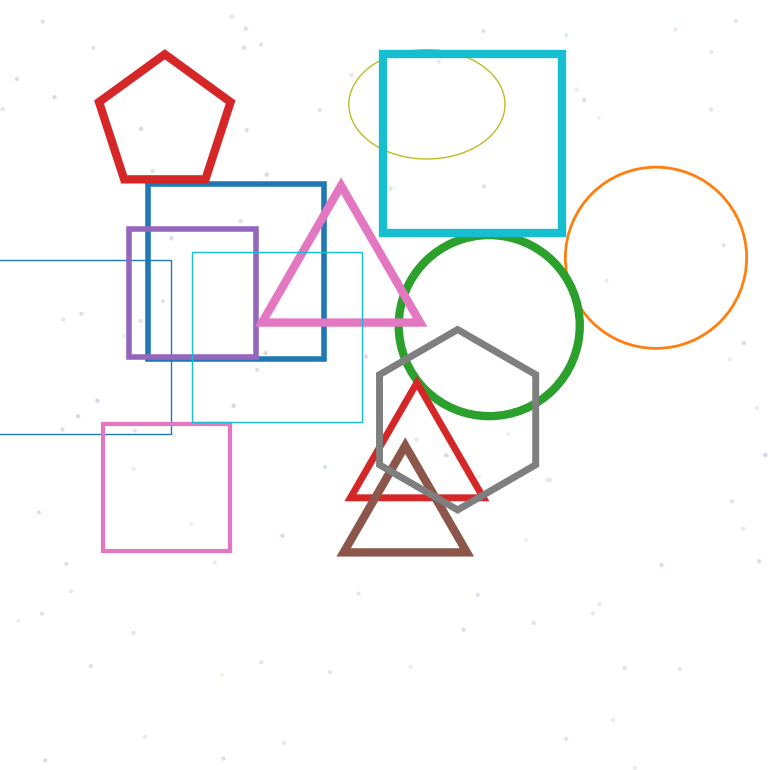[{"shape": "square", "thickness": 0.5, "radius": 0.57, "center": [0.108, 0.549]}, {"shape": "square", "thickness": 2, "radius": 0.57, "center": [0.307, 0.647]}, {"shape": "circle", "thickness": 1, "radius": 0.59, "center": [0.852, 0.665]}, {"shape": "circle", "thickness": 3, "radius": 0.59, "center": [0.635, 0.577]}, {"shape": "triangle", "thickness": 2.5, "radius": 0.5, "center": [0.541, 0.403]}, {"shape": "pentagon", "thickness": 3, "radius": 0.45, "center": [0.214, 0.84]}, {"shape": "square", "thickness": 2, "radius": 0.41, "center": [0.25, 0.619]}, {"shape": "triangle", "thickness": 3, "radius": 0.46, "center": [0.526, 0.329]}, {"shape": "square", "thickness": 1.5, "radius": 0.41, "center": [0.216, 0.367]}, {"shape": "triangle", "thickness": 3, "radius": 0.59, "center": [0.443, 0.64]}, {"shape": "hexagon", "thickness": 2.5, "radius": 0.59, "center": [0.594, 0.455]}, {"shape": "oval", "thickness": 0.5, "radius": 0.51, "center": [0.554, 0.864]}, {"shape": "square", "thickness": 3, "radius": 0.58, "center": [0.614, 0.814]}, {"shape": "square", "thickness": 0.5, "radius": 0.55, "center": [0.36, 0.562]}]